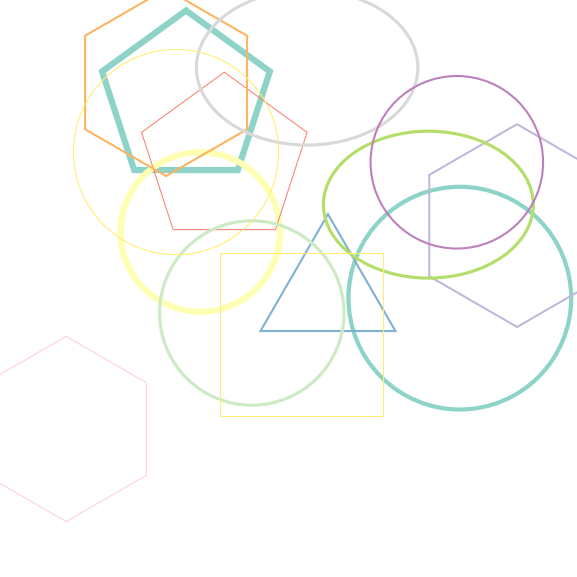[{"shape": "circle", "thickness": 2, "radius": 0.96, "center": [0.796, 0.483]}, {"shape": "pentagon", "thickness": 3, "radius": 0.76, "center": [0.322, 0.828]}, {"shape": "circle", "thickness": 3, "radius": 0.69, "center": [0.347, 0.597]}, {"shape": "hexagon", "thickness": 1, "radius": 0.88, "center": [0.895, 0.609]}, {"shape": "pentagon", "thickness": 0.5, "radius": 0.75, "center": [0.388, 0.723]}, {"shape": "triangle", "thickness": 1, "radius": 0.67, "center": [0.568, 0.493]}, {"shape": "hexagon", "thickness": 1, "radius": 0.81, "center": [0.288, 0.856]}, {"shape": "oval", "thickness": 1.5, "radius": 0.91, "center": [0.742, 0.645]}, {"shape": "hexagon", "thickness": 0.5, "radius": 0.8, "center": [0.114, 0.256]}, {"shape": "oval", "thickness": 1.5, "radius": 0.96, "center": [0.532, 0.882]}, {"shape": "circle", "thickness": 1, "radius": 0.75, "center": [0.791, 0.718]}, {"shape": "circle", "thickness": 1.5, "radius": 0.8, "center": [0.436, 0.457]}, {"shape": "circle", "thickness": 0.5, "radius": 0.89, "center": [0.305, 0.736]}, {"shape": "square", "thickness": 0.5, "radius": 0.7, "center": [0.522, 0.42]}]